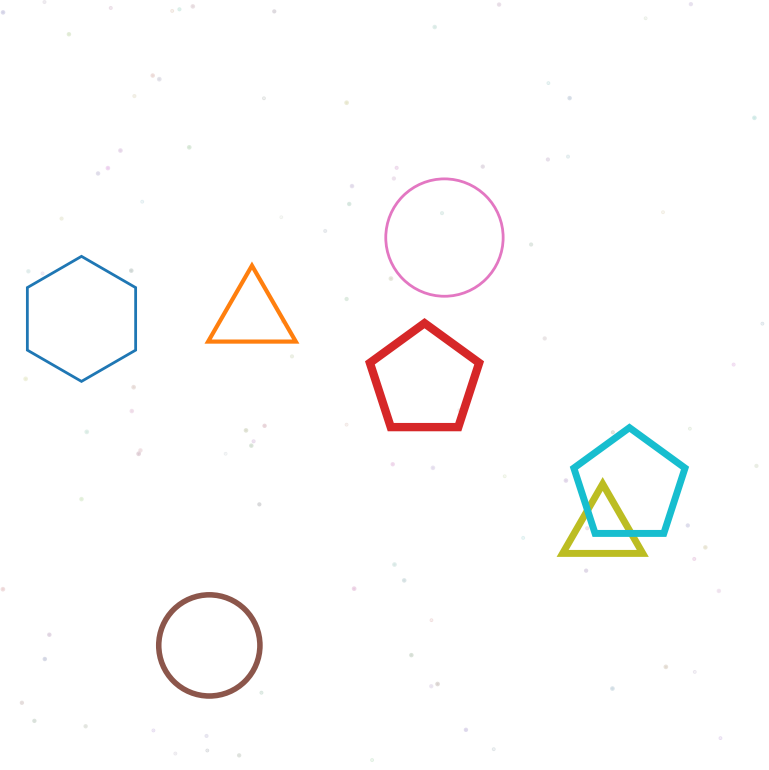[{"shape": "hexagon", "thickness": 1, "radius": 0.41, "center": [0.106, 0.586]}, {"shape": "triangle", "thickness": 1.5, "radius": 0.33, "center": [0.327, 0.589]}, {"shape": "pentagon", "thickness": 3, "radius": 0.37, "center": [0.551, 0.506]}, {"shape": "circle", "thickness": 2, "radius": 0.33, "center": [0.272, 0.162]}, {"shape": "circle", "thickness": 1, "radius": 0.38, "center": [0.577, 0.691]}, {"shape": "triangle", "thickness": 2.5, "radius": 0.3, "center": [0.783, 0.311]}, {"shape": "pentagon", "thickness": 2.5, "radius": 0.38, "center": [0.817, 0.369]}]